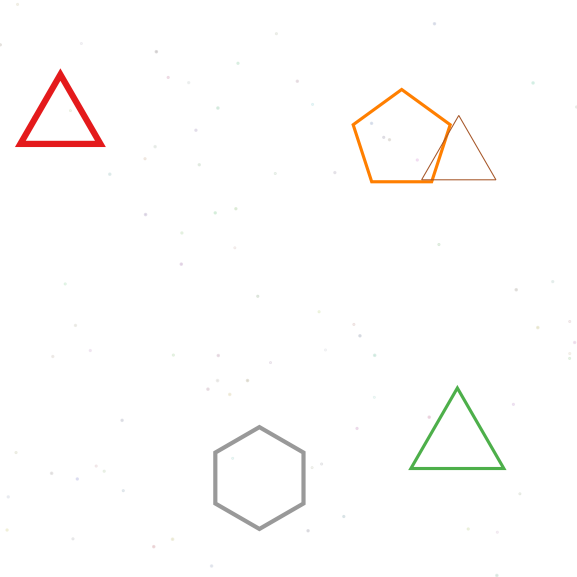[{"shape": "triangle", "thickness": 3, "radius": 0.4, "center": [0.105, 0.79]}, {"shape": "triangle", "thickness": 1.5, "radius": 0.46, "center": [0.792, 0.234]}, {"shape": "pentagon", "thickness": 1.5, "radius": 0.44, "center": [0.696, 0.756]}, {"shape": "triangle", "thickness": 0.5, "radius": 0.37, "center": [0.794, 0.725]}, {"shape": "hexagon", "thickness": 2, "radius": 0.44, "center": [0.449, 0.171]}]